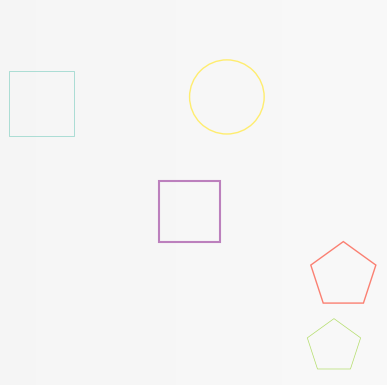[{"shape": "square", "thickness": 0.5, "radius": 0.42, "center": [0.107, 0.731]}, {"shape": "pentagon", "thickness": 1, "radius": 0.44, "center": [0.886, 0.284]}, {"shape": "pentagon", "thickness": 0.5, "radius": 0.36, "center": [0.862, 0.1]}, {"shape": "square", "thickness": 1.5, "radius": 0.39, "center": [0.489, 0.45]}, {"shape": "circle", "thickness": 1, "radius": 0.48, "center": [0.585, 0.748]}]